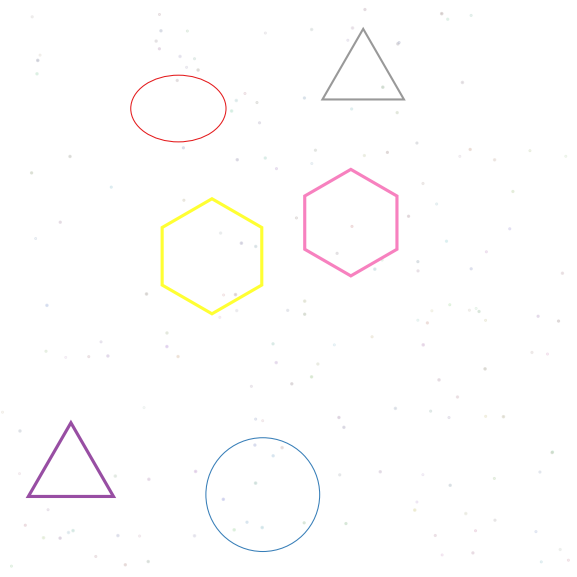[{"shape": "oval", "thickness": 0.5, "radius": 0.41, "center": [0.309, 0.811]}, {"shape": "circle", "thickness": 0.5, "radius": 0.49, "center": [0.455, 0.143]}, {"shape": "triangle", "thickness": 1.5, "radius": 0.43, "center": [0.123, 0.182]}, {"shape": "hexagon", "thickness": 1.5, "radius": 0.5, "center": [0.367, 0.555]}, {"shape": "hexagon", "thickness": 1.5, "radius": 0.46, "center": [0.608, 0.614]}, {"shape": "triangle", "thickness": 1, "radius": 0.41, "center": [0.629, 0.868]}]